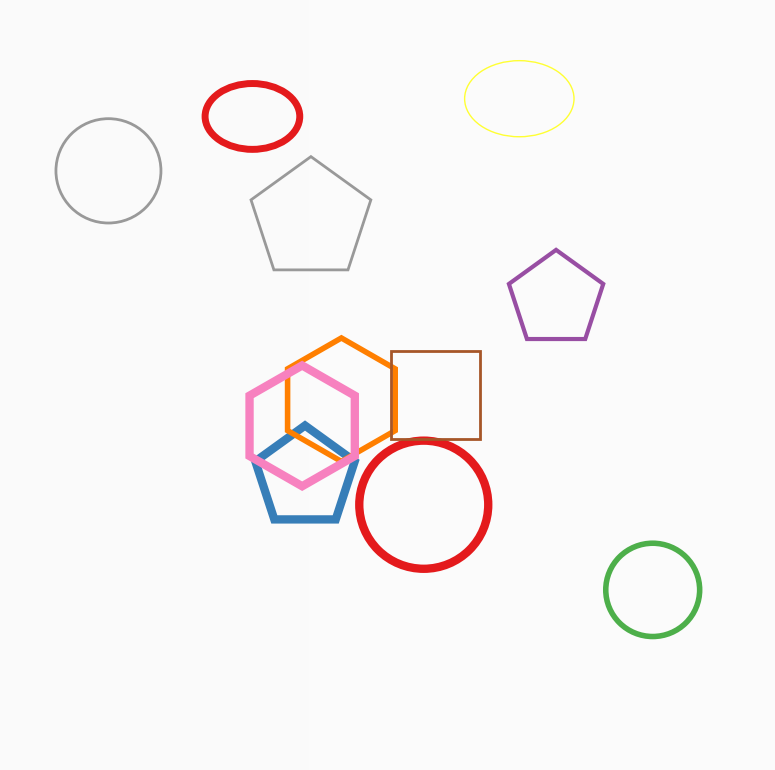[{"shape": "circle", "thickness": 3, "radius": 0.42, "center": [0.547, 0.345]}, {"shape": "oval", "thickness": 2.5, "radius": 0.31, "center": [0.326, 0.849]}, {"shape": "pentagon", "thickness": 3, "radius": 0.34, "center": [0.394, 0.38]}, {"shape": "circle", "thickness": 2, "radius": 0.3, "center": [0.842, 0.234]}, {"shape": "pentagon", "thickness": 1.5, "radius": 0.32, "center": [0.718, 0.611]}, {"shape": "hexagon", "thickness": 2, "radius": 0.4, "center": [0.441, 0.481]}, {"shape": "oval", "thickness": 0.5, "radius": 0.35, "center": [0.67, 0.872]}, {"shape": "square", "thickness": 1, "radius": 0.29, "center": [0.562, 0.487]}, {"shape": "hexagon", "thickness": 3, "radius": 0.39, "center": [0.39, 0.447]}, {"shape": "pentagon", "thickness": 1, "radius": 0.41, "center": [0.401, 0.715]}, {"shape": "circle", "thickness": 1, "radius": 0.34, "center": [0.14, 0.778]}]